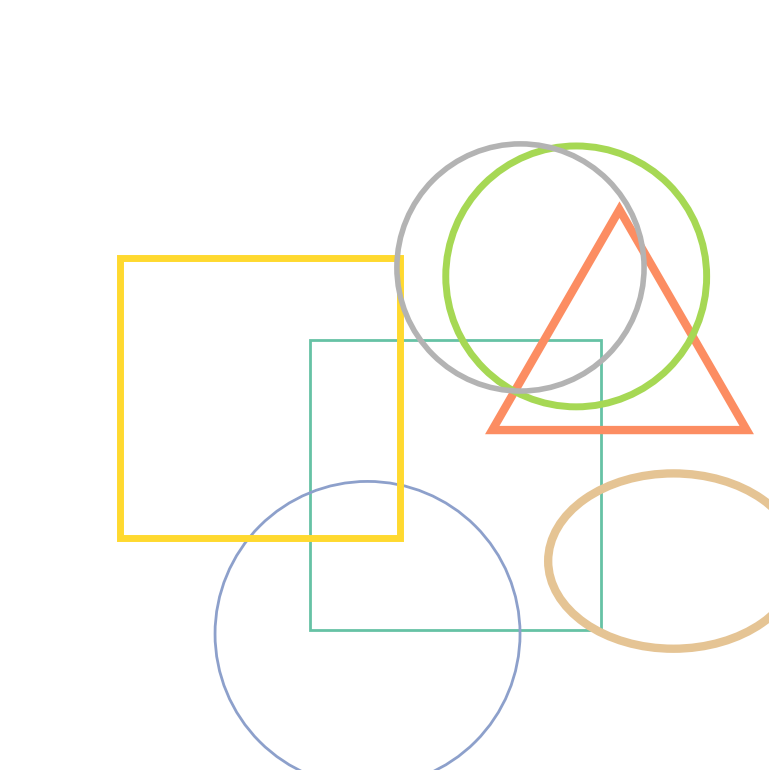[{"shape": "square", "thickness": 1, "radius": 0.94, "center": [0.591, 0.37]}, {"shape": "triangle", "thickness": 3, "radius": 0.95, "center": [0.805, 0.537]}, {"shape": "circle", "thickness": 1, "radius": 0.99, "center": [0.477, 0.177]}, {"shape": "circle", "thickness": 2.5, "radius": 0.85, "center": [0.748, 0.641]}, {"shape": "square", "thickness": 2.5, "radius": 0.91, "center": [0.338, 0.484]}, {"shape": "oval", "thickness": 3, "radius": 0.81, "center": [0.875, 0.271]}, {"shape": "circle", "thickness": 2, "radius": 0.8, "center": [0.676, 0.653]}]